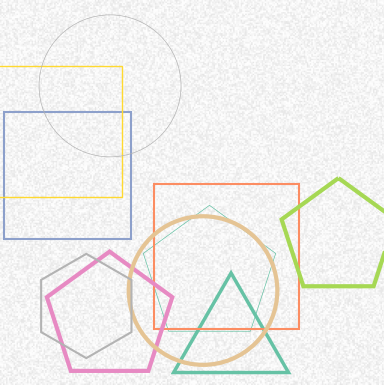[{"shape": "pentagon", "thickness": 0.5, "radius": 0.9, "center": [0.544, 0.286]}, {"shape": "triangle", "thickness": 2.5, "radius": 0.86, "center": [0.6, 0.119]}, {"shape": "square", "thickness": 1.5, "radius": 0.94, "center": [0.589, 0.335]}, {"shape": "square", "thickness": 1.5, "radius": 0.82, "center": [0.175, 0.544]}, {"shape": "pentagon", "thickness": 3, "radius": 0.86, "center": [0.285, 0.175]}, {"shape": "pentagon", "thickness": 3, "radius": 0.78, "center": [0.879, 0.382]}, {"shape": "square", "thickness": 1, "radius": 0.85, "center": [0.147, 0.659]}, {"shape": "circle", "thickness": 3, "radius": 0.96, "center": [0.527, 0.245]}, {"shape": "hexagon", "thickness": 1.5, "radius": 0.68, "center": [0.224, 0.205]}, {"shape": "circle", "thickness": 0.5, "radius": 0.92, "center": [0.286, 0.777]}]